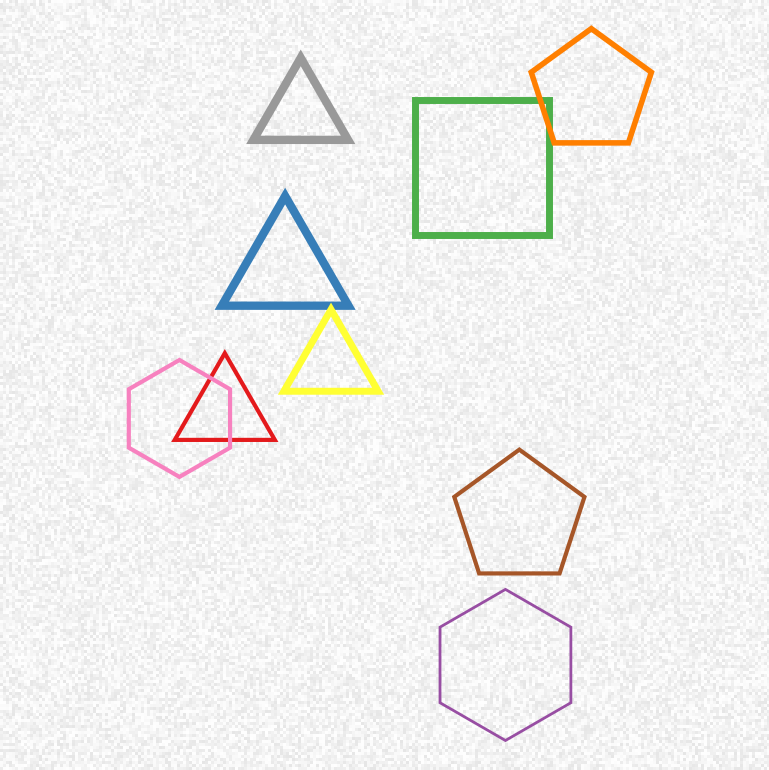[{"shape": "triangle", "thickness": 1.5, "radius": 0.38, "center": [0.292, 0.466]}, {"shape": "triangle", "thickness": 3, "radius": 0.47, "center": [0.37, 0.65]}, {"shape": "square", "thickness": 2.5, "radius": 0.44, "center": [0.626, 0.782]}, {"shape": "hexagon", "thickness": 1, "radius": 0.49, "center": [0.656, 0.136]}, {"shape": "pentagon", "thickness": 2, "radius": 0.41, "center": [0.768, 0.881]}, {"shape": "triangle", "thickness": 2.5, "radius": 0.35, "center": [0.43, 0.527]}, {"shape": "pentagon", "thickness": 1.5, "radius": 0.44, "center": [0.674, 0.327]}, {"shape": "hexagon", "thickness": 1.5, "radius": 0.38, "center": [0.233, 0.457]}, {"shape": "triangle", "thickness": 3, "radius": 0.35, "center": [0.391, 0.854]}]